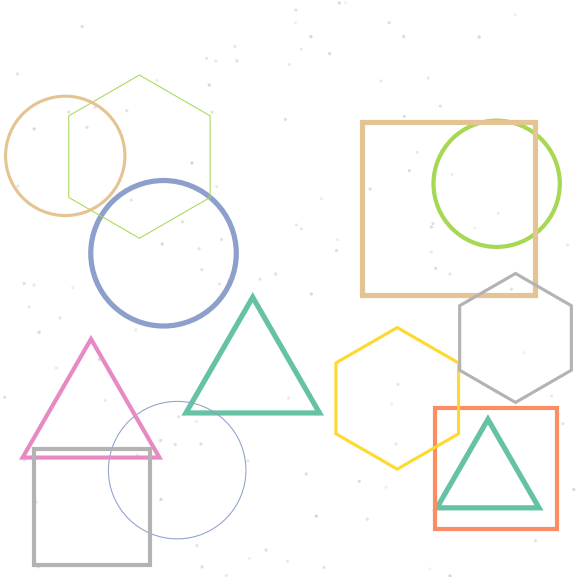[{"shape": "triangle", "thickness": 2.5, "radius": 0.51, "center": [0.845, 0.171]}, {"shape": "triangle", "thickness": 2.5, "radius": 0.67, "center": [0.438, 0.351]}, {"shape": "square", "thickness": 2, "radius": 0.53, "center": [0.859, 0.187]}, {"shape": "circle", "thickness": 0.5, "radius": 0.6, "center": [0.307, 0.185]}, {"shape": "circle", "thickness": 2.5, "radius": 0.63, "center": [0.283, 0.561]}, {"shape": "triangle", "thickness": 2, "radius": 0.68, "center": [0.158, 0.275]}, {"shape": "hexagon", "thickness": 0.5, "radius": 0.71, "center": [0.241, 0.728]}, {"shape": "circle", "thickness": 2, "radius": 0.55, "center": [0.86, 0.681]}, {"shape": "hexagon", "thickness": 1.5, "radius": 0.61, "center": [0.688, 0.309]}, {"shape": "circle", "thickness": 1.5, "radius": 0.52, "center": [0.113, 0.729]}, {"shape": "square", "thickness": 2.5, "radius": 0.75, "center": [0.776, 0.638]}, {"shape": "hexagon", "thickness": 1.5, "radius": 0.56, "center": [0.893, 0.414]}, {"shape": "square", "thickness": 2, "radius": 0.5, "center": [0.159, 0.121]}]